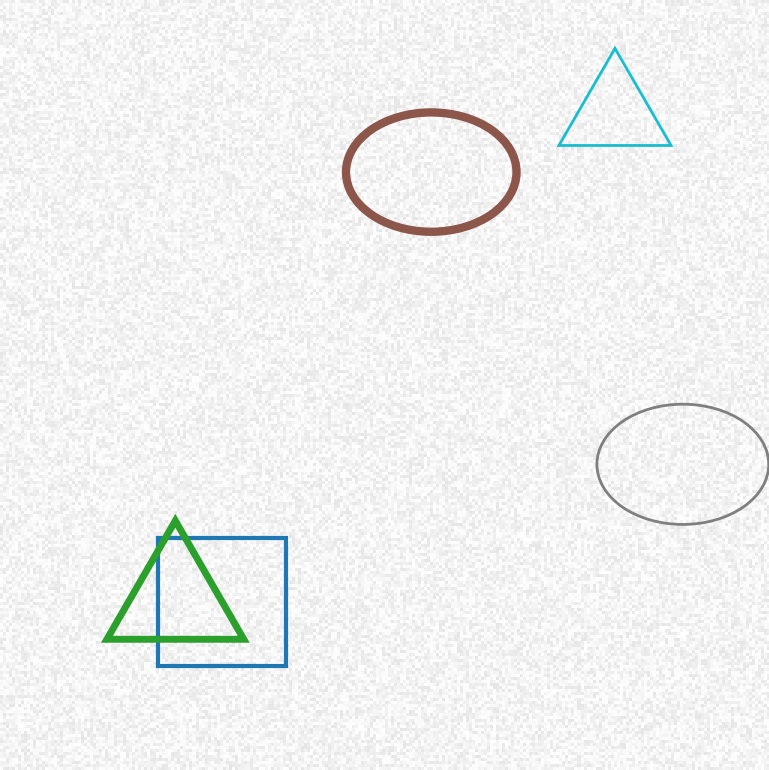[{"shape": "square", "thickness": 1.5, "radius": 0.42, "center": [0.289, 0.218]}, {"shape": "triangle", "thickness": 2.5, "radius": 0.51, "center": [0.228, 0.221]}, {"shape": "oval", "thickness": 3, "radius": 0.55, "center": [0.56, 0.777]}, {"shape": "oval", "thickness": 1, "radius": 0.56, "center": [0.887, 0.397]}, {"shape": "triangle", "thickness": 1, "radius": 0.42, "center": [0.799, 0.853]}]